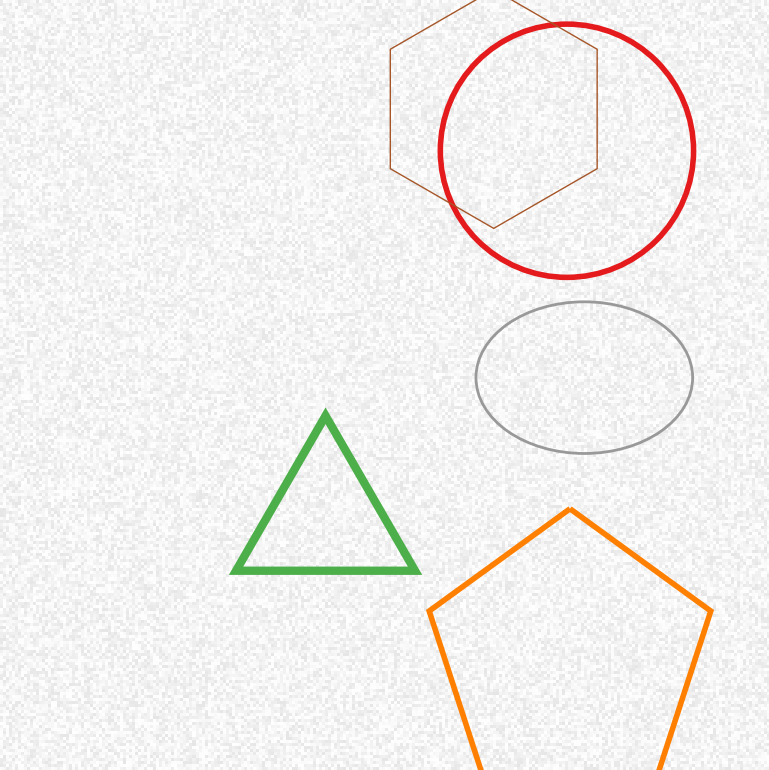[{"shape": "circle", "thickness": 2, "radius": 0.82, "center": [0.736, 0.804]}, {"shape": "triangle", "thickness": 3, "radius": 0.67, "center": [0.423, 0.326]}, {"shape": "pentagon", "thickness": 2, "radius": 0.96, "center": [0.74, 0.147]}, {"shape": "hexagon", "thickness": 0.5, "radius": 0.78, "center": [0.641, 0.858]}, {"shape": "oval", "thickness": 1, "radius": 0.7, "center": [0.759, 0.51]}]